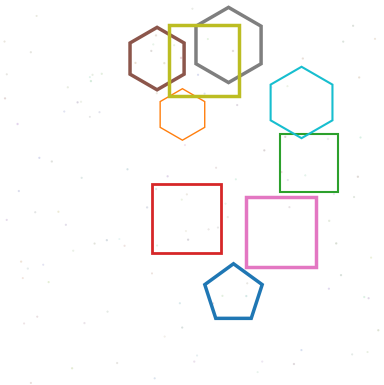[{"shape": "pentagon", "thickness": 2.5, "radius": 0.39, "center": [0.606, 0.237]}, {"shape": "hexagon", "thickness": 1, "radius": 0.33, "center": [0.474, 0.703]}, {"shape": "square", "thickness": 1.5, "radius": 0.38, "center": [0.802, 0.576]}, {"shape": "square", "thickness": 2, "radius": 0.45, "center": [0.484, 0.433]}, {"shape": "hexagon", "thickness": 2.5, "radius": 0.41, "center": [0.408, 0.848]}, {"shape": "square", "thickness": 2.5, "radius": 0.45, "center": [0.73, 0.398]}, {"shape": "hexagon", "thickness": 2.5, "radius": 0.49, "center": [0.594, 0.883]}, {"shape": "square", "thickness": 2.5, "radius": 0.46, "center": [0.53, 0.843]}, {"shape": "hexagon", "thickness": 1.5, "radius": 0.46, "center": [0.783, 0.734]}]